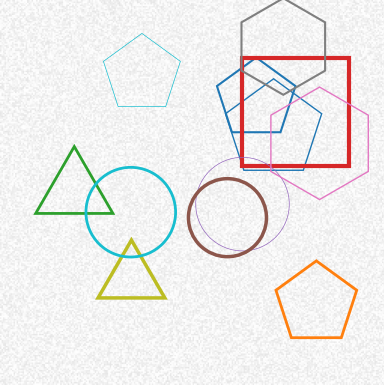[{"shape": "pentagon", "thickness": 1, "radius": 0.66, "center": [0.711, 0.664]}, {"shape": "pentagon", "thickness": 1.5, "radius": 0.54, "center": [0.665, 0.743]}, {"shape": "pentagon", "thickness": 2, "radius": 0.55, "center": [0.822, 0.212]}, {"shape": "triangle", "thickness": 2, "radius": 0.58, "center": [0.193, 0.504]}, {"shape": "square", "thickness": 3, "radius": 0.7, "center": [0.767, 0.709]}, {"shape": "circle", "thickness": 0.5, "radius": 0.61, "center": [0.63, 0.47]}, {"shape": "circle", "thickness": 2.5, "radius": 0.51, "center": [0.591, 0.435]}, {"shape": "hexagon", "thickness": 1, "radius": 0.73, "center": [0.83, 0.628]}, {"shape": "hexagon", "thickness": 1.5, "radius": 0.63, "center": [0.736, 0.879]}, {"shape": "triangle", "thickness": 2.5, "radius": 0.5, "center": [0.341, 0.276]}, {"shape": "circle", "thickness": 2, "radius": 0.58, "center": [0.34, 0.449]}, {"shape": "pentagon", "thickness": 0.5, "radius": 0.53, "center": [0.369, 0.808]}]